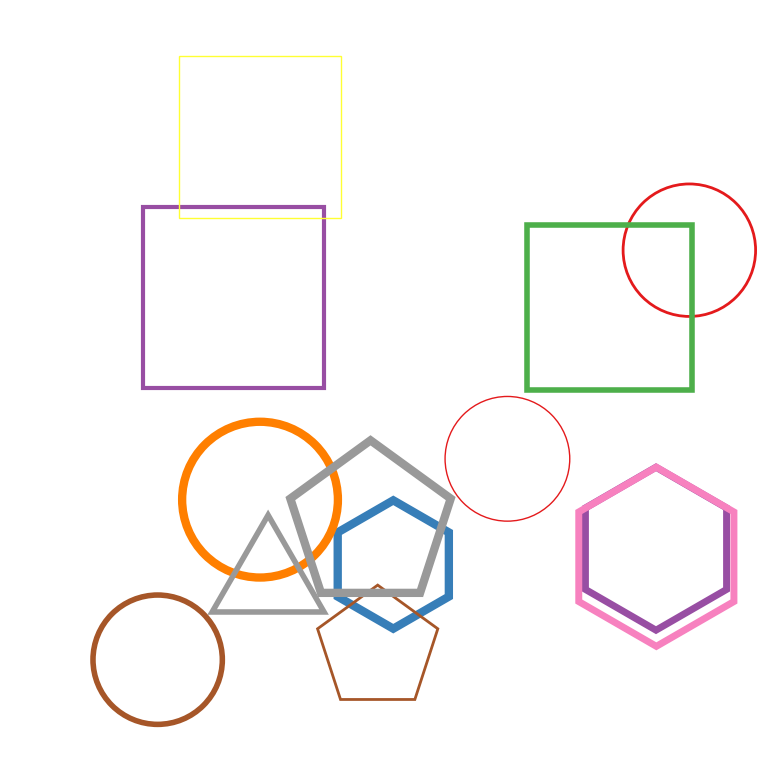[{"shape": "circle", "thickness": 1, "radius": 0.43, "center": [0.895, 0.675]}, {"shape": "circle", "thickness": 0.5, "radius": 0.4, "center": [0.659, 0.404]}, {"shape": "hexagon", "thickness": 3, "radius": 0.42, "center": [0.511, 0.267]}, {"shape": "square", "thickness": 2, "radius": 0.53, "center": [0.792, 0.6]}, {"shape": "square", "thickness": 1.5, "radius": 0.59, "center": [0.303, 0.613]}, {"shape": "hexagon", "thickness": 2.5, "radius": 0.53, "center": [0.852, 0.287]}, {"shape": "circle", "thickness": 3, "radius": 0.51, "center": [0.338, 0.351]}, {"shape": "square", "thickness": 0.5, "radius": 0.53, "center": [0.337, 0.822]}, {"shape": "pentagon", "thickness": 1, "radius": 0.41, "center": [0.491, 0.158]}, {"shape": "circle", "thickness": 2, "radius": 0.42, "center": [0.205, 0.143]}, {"shape": "hexagon", "thickness": 2.5, "radius": 0.58, "center": [0.852, 0.277]}, {"shape": "triangle", "thickness": 2, "radius": 0.42, "center": [0.348, 0.247]}, {"shape": "pentagon", "thickness": 3, "radius": 0.55, "center": [0.481, 0.319]}]